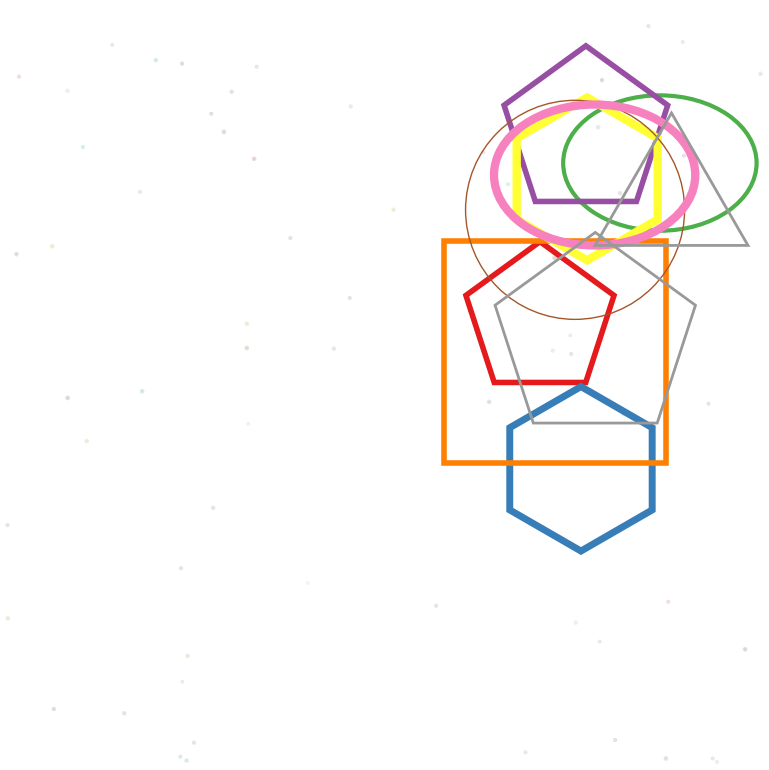[{"shape": "pentagon", "thickness": 2, "radius": 0.51, "center": [0.701, 0.585]}, {"shape": "hexagon", "thickness": 2.5, "radius": 0.53, "center": [0.755, 0.391]}, {"shape": "oval", "thickness": 1.5, "radius": 0.63, "center": [0.857, 0.788]}, {"shape": "pentagon", "thickness": 2, "radius": 0.56, "center": [0.761, 0.829]}, {"shape": "square", "thickness": 2, "radius": 0.72, "center": [0.721, 0.542]}, {"shape": "hexagon", "thickness": 3, "radius": 0.53, "center": [0.763, 0.768]}, {"shape": "circle", "thickness": 0.5, "radius": 0.71, "center": [0.747, 0.727]}, {"shape": "oval", "thickness": 3, "radius": 0.65, "center": [0.772, 0.773]}, {"shape": "pentagon", "thickness": 1, "radius": 0.68, "center": [0.773, 0.561]}, {"shape": "triangle", "thickness": 1, "radius": 0.57, "center": [0.872, 0.739]}]